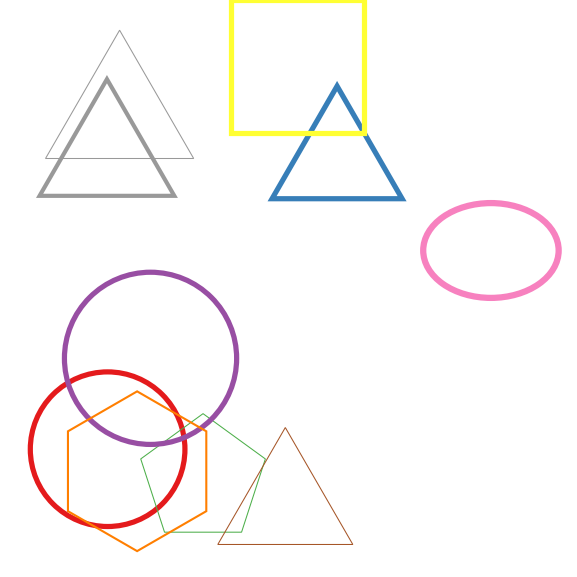[{"shape": "circle", "thickness": 2.5, "radius": 0.67, "center": [0.186, 0.221]}, {"shape": "triangle", "thickness": 2.5, "radius": 0.65, "center": [0.584, 0.72]}, {"shape": "pentagon", "thickness": 0.5, "radius": 0.57, "center": [0.352, 0.169]}, {"shape": "circle", "thickness": 2.5, "radius": 0.75, "center": [0.261, 0.379]}, {"shape": "hexagon", "thickness": 1, "radius": 0.69, "center": [0.237, 0.183]}, {"shape": "square", "thickness": 2.5, "radius": 0.58, "center": [0.515, 0.884]}, {"shape": "triangle", "thickness": 0.5, "radius": 0.67, "center": [0.494, 0.124]}, {"shape": "oval", "thickness": 3, "radius": 0.59, "center": [0.85, 0.565]}, {"shape": "triangle", "thickness": 2, "radius": 0.67, "center": [0.185, 0.727]}, {"shape": "triangle", "thickness": 0.5, "radius": 0.74, "center": [0.207, 0.799]}]